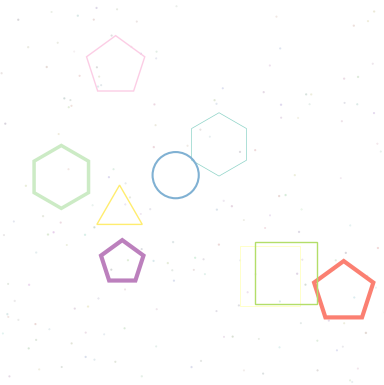[{"shape": "hexagon", "thickness": 0.5, "radius": 0.41, "center": [0.569, 0.625]}, {"shape": "square", "thickness": 0.5, "radius": 0.39, "center": [0.701, 0.283]}, {"shape": "pentagon", "thickness": 3, "radius": 0.4, "center": [0.893, 0.241]}, {"shape": "circle", "thickness": 1.5, "radius": 0.3, "center": [0.456, 0.545]}, {"shape": "square", "thickness": 1, "radius": 0.4, "center": [0.742, 0.291]}, {"shape": "pentagon", "thickness": 1, "radius": 0.4, "center": [0.3, 0.828]}, {"shape": "pentagon", "thickness": 3, "radius": 0.29, "center": [0.318, 0.318]}, {"shape": "hexagon", "thickness": 2.5, "radius": 0.41, "center": [0.159, 0.54]}, {"shape": "triangle", "thickness": 1, "radius": 0.34, "center": [0.311, 0.451]}]